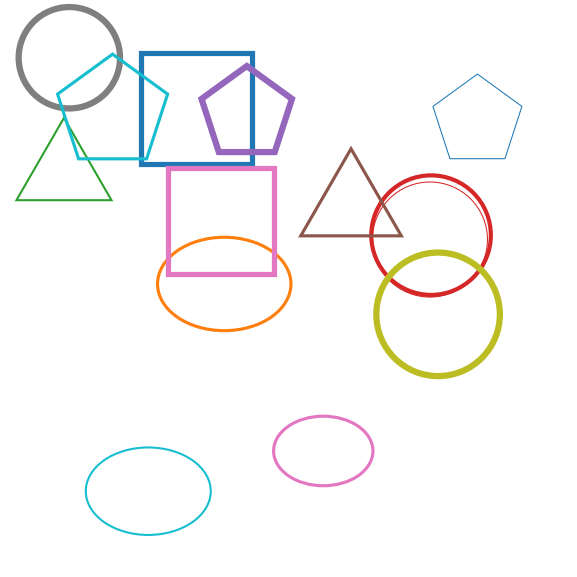[{"shape": "pentagon", "thickness": 0.5, "radius": 0.41, "center": [0.827, 0.79]}, {"shape": "square", "thickness": 2.5, "radius": 0.48, "center": [0.34, 0.812]}, {"shape": "oval", "thickness": 1.5, "radius": 0.58, "center": [0.388, 0.507]}, {"shape": "triangle", "thickness": 1, "radius": 0.48, "center": [0.111, 0.7]}, {"shape": "circle", "thickness": 0.5, "radius": 0.5, "center": [0.744, 0.584]}, {"shape": "circle", "thickness": 2, "radius": 0.52, "center": [0.746, 0.592]}, {"shape": "pentagon", "thickness": 3, "radius": 0.41, "center": [0.427, 0.802]}, {"shape": "triangle", "thickness": 1.5, "radius": 0.5, "center": [0.608, 0.641]}, {"shape": "square", "thickness": 2.5, "radius": 0.46, "center": [0.382, 0.616]}, {"shape": "oval", "thickness": 1.5, "radius": 0.43, "center": [0.56, 0.218]}, {"shape": "circle", "thickness": 3, "radius": 0.44, "center": [0.12, 0.899]}, {"shape": "circle", "thickness": 3, "radius": 0.53, "center": [0.759, 0.455]}, {"shape": "oval", "thickness": 1, "radius": 0.54, "center": [0.257, 0.149]}, {"shape": "pentagon", "thickness": 1.5, "radius": 0.5, "center": [0.195, 0.805]}]